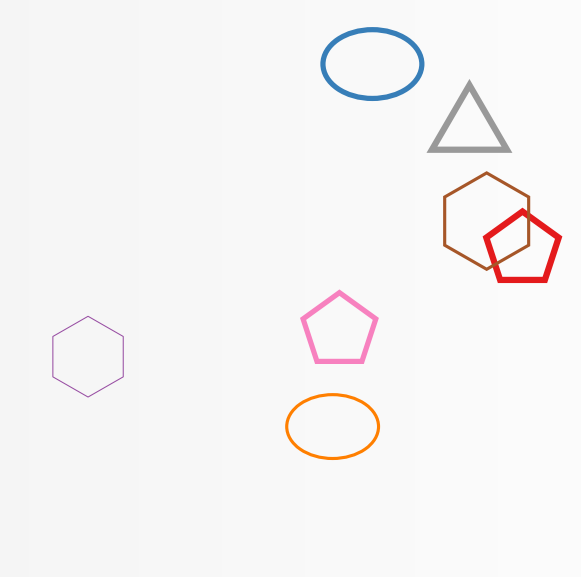[{"shape": "pentagon", "thickness": 3, "radius": 0.33, "center": [0.899, 0.567]}, {"shape": "oval", "thickness": 2.5, "radius": 0.43, "center": [0.641, 0.888]}, {"shape": "hexagon", "thickness": 0.5, "radius": 0.35, "center": [0.151, 0.382]}, {"shape": "oval", "thickness": 1.5, "radius": 0.39, "center": [0.572, 0.26]}, {"shape": "hexagon", "thickness": 1.5, "radius": 0.42, "center": [0.837, 0.616]}, {"shape": "pentagon", "thickness": 2.5, "radius": 0.33, "center": [0.584, 0.427]}, {"shape": "triangle", "thickness": 3, "radius": 0.37, "center": [0.808, 0.777]}]